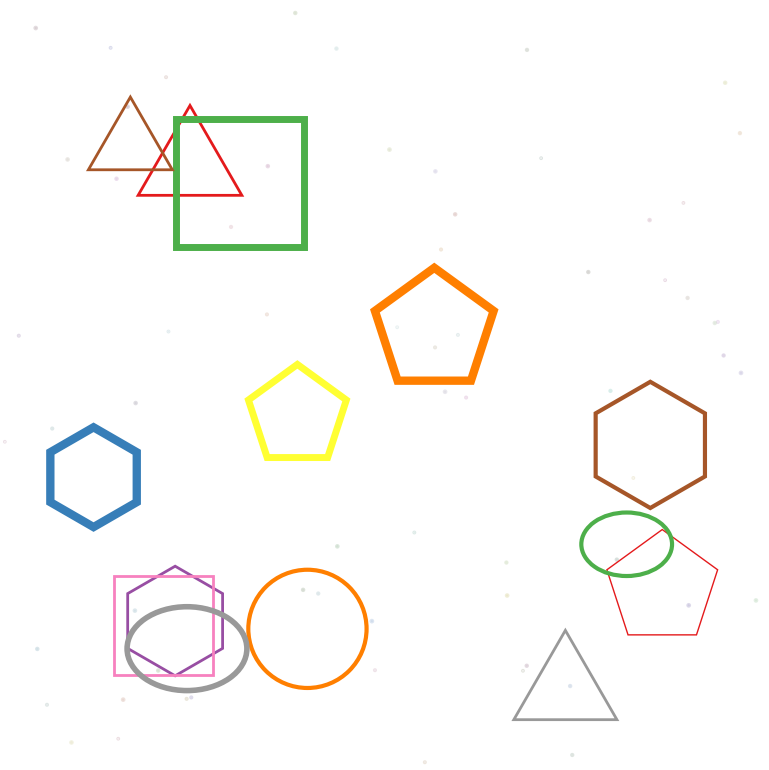[{"shape": "triangle", "thickness": 1, "radius": 0.39, "center": [0.247, 0.785]}, {"shape": "pentagon", "thickness": 0.5, "radius": 0.38, "center": [0.86, 0.237]}, {"shape": "hexagon", "thickness": 3, "radius": 0.32, "center": [0.121, 0.38]}, {"shape": "oval", "thickness": 1.5, "radius": 0.29, "center": [0.814, 0.293]}, {"shape": "square", "thickness": 2.5, "radius": 0.42, "center": [0.312, 0.762]}, {"shape": "hexagon", "thickness": 1, "radius": 0.36, "center": [0.227, 0.194]}, {"shape": "pentagon", "thickness": 3, "radius": 0.41, "center": [0.564, 0.571]}, {"shape": "circle", "thickness": 1.5, "radius": 0.38, "center": [0.399, 0.183]}, {"shape": "pentagon", "thickness": 2.5, "radius": 0.33, "center": [0.386, 0.46]}, {"shape": "triangle", "thickness": 1, "radius": 0.31, "center": [0.169, 0.811]}, {"shape": "hexagon", "thickness": 1.5, "radius": 0.41, "center": [0.845, 0.422]}, {"shape": "square", "thickness": 1, "radius": 0.32, "center": [0.212, 0.187]}, {"shape": "oval", "thickness": 2, "radius": 0.39, "center": [0.243, 0.158]}, {"shape": "triangle", "thickness": 1, "radius": 0.39, "center": [0.734, 0.104]}]